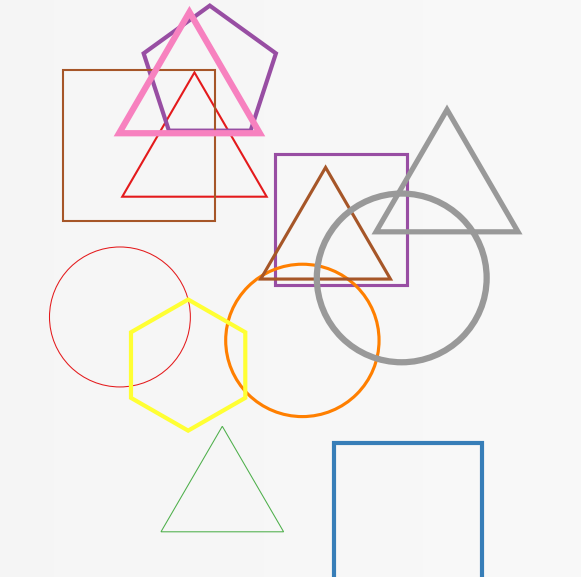[{"shape": "circle", "thickness": 0.5, "radius": 0.61, "center": [0.206, 0.45]}, {"shape": "triangle", "thickness": 1, "radius": 0.72, "center": [0.335, 0.73]}, {"shape": "square", "thickness": 2, "radius": 0.64, "center": [0.701, 0.104]}, {"shape": "triangle", "thickness": 0.5, "radius": 0.61, "center": [0.382, 0.139]}, {"shape": "square", "thickness": 1.5, "radius": 0.57, "center": [0.587, 0.619]}, {"shape": "pentagon", "thickness": 2, "radius": 0.6, "center": [0.361, 0.87]}, {"shape": "circle", "thickness": 1.5, "radius": 0.66, "center": [0.52, 0.41]}, {"shape": "hexagon", "thickness": 2, "radius": 0.57, "center": [0.324, 0.367]}, {"shape": "triangle", "thickness": 1.5, "radius": 0.64, "center": [0.56, 0.58]}, {"shape": "square", "thickness": 1, "radius": 0.65, "center": [0.238, 0.747]}, {"shape": "triangle", "thickness": 3, "radius": 0.7, "center": [0.326, 0.838]}, {"shape": "triangle", "thickness": 2.5, "radius": 0.71, "center": [0.769, 0.668]}, {"shape": "circle", "thickness": 3, "radius": 0.73, "center": [0.691, 0.518]}]